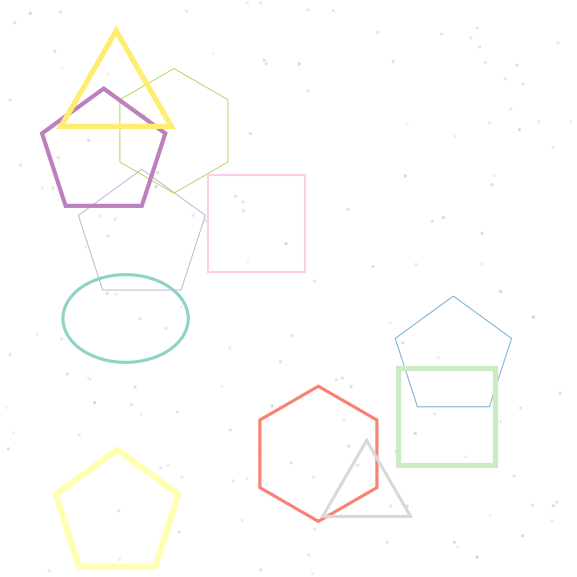[{"shape": "oval", "thickness": 1.5, "radius": 0.54, "center": [0.217, 0.448]}, {"shape": "pentagon", "thickness": 3, "radius": 0.56, "center": [0.203, 0.109]}, {"shape": "pentagon", "thickness": 0.5, "radius": 0.58, "center": [0.246, 0.59]}, {"shape": "hexagon", "thickness": 1.5, "radius": 0.59, "center": [0.551, 0.213]}, {"shape": "pentagon", "thickness": 0.5, "radius": 0.53, "center": [0.785, 0.38]}, {"shape": "hexagon", "thickness": 0.5, "radius": 0.54, "center": [0.301, 0.773]}, {"shape": "square", "thickness": 1, "radius": 0.42, "center": [0.445, 0.612]}, {"shape": "triangle", "thickness": 1.5, "radius": 0.44, "center": [0.635, 0.149]}, {"shape": "pentagon", "thickness": 2, "radius": 0.56, "center": [0.18, 0.734]}, {"shape": "square", "thickness": 2.5, "radius": 0.42, "center": [0.773, 0.277]}, {"shape": "triangle", "thickness": 2.5, "radius": 0.55, "center": [0.201, 0.835]}]